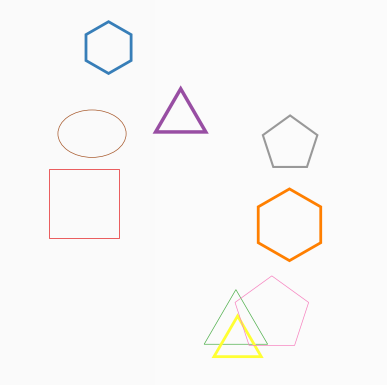[{"shape": "square", "thickness": 0.5, "radius": 0.45, "center": [0.217, 0.471]}, {"shape": "hexagon", "thickness": 2, "radius": 0.34, "center": [0.28, 0.876]}, {"shape": "triangle", "thickness": 0.5, "radius": 0.47, "center": [0.609, 0.153]}, {"shape": "triangle", "thickness": 2.5, "radius": 0.37, "center": [0.466, 0.695]}, {"shape": "hexagon", "thickness": 2, "radius": 0.47, "center": [0.747, 0.416]}, {"shape": "triangle", "thickness": 2, "radius": 0.35, "center": [0.613, 0.109]}, {"shape": "oval", "thickness": 0.5, "radius": 0.44, "center": [0.237, 0.653]}, {"shape": "pentagon", "thickness": 0.5, "radius": 0.5, "center": [0.702, 0.184]}, {"shape": "pentagon", "thickness": 1.5, "radius": 0.37, "center": [0.749, 0.626]}]